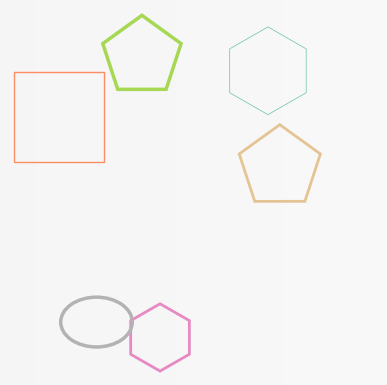[{"shape": "hexagon", "thickness": 0.5, "radius": 0.57, "center": [0.691, 0.816]}, {"shape": "square", "thickness": 1, "radius": 0.58, "center": [0.152, 0.695]}, {"shape": "hexagon", "thickness": 2, "radius": 0.44, "center": [0.413, 0.124]}, {"shape": "pentagon", "thickness": 2.5, "radius": 0.53, "center": [0.366, 0.854]}, {"shape": "pentagon", "thickness": 2, "radius": 0.55, "center": [0.722, 0.566]}, {"shape": "oval", "thickness": 2.5, "radius": 0.46, "center": [0.249, 0.163]}]